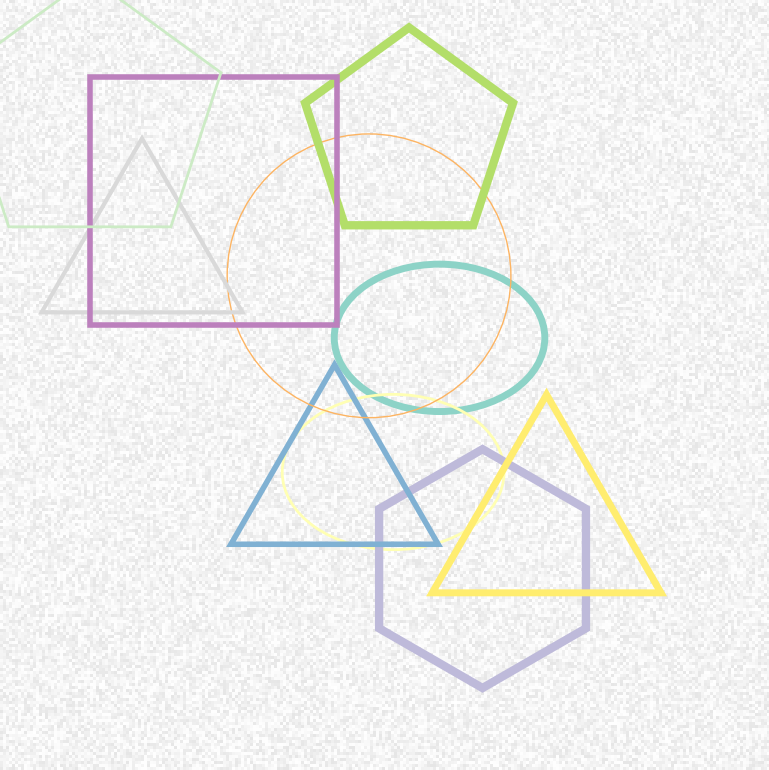[{"shape": "oval", "thickness": 2.5, "radius": 0.68, "center": [0.571, 0.561]}, {"shape": "oval", "thickness": 1, "radius": 0.72, "center": [0.511, 0.387]}, {"shape": "hexagon", "thickness": 3, "radius": 0.78, "center": [0.627, 0.262]}, {"shape": "triangle", "thickness": 2, "radius": 0.78, "center": [0.434, 0.371]}, {"shape": "circle", "thickness": 0.5, "radius": 0.92, "center": [0.479, 0.642]}, {"shape": "pentagon", "thickness": 3, "radius": 0.71, "center": [0.531, 0.822]}, {"shape": "triangle", "thickness": 1.5, "radius": 0.75, "center": [0.184, 0.67]}, {"shape": "square", "thickness": 2, "radius": 0.8, "center": [0.277, 0.739]}, {"shape": "pentagon", "thickness": 1, "radius": 0.9, "center": [0.117, 0.85]}, {"shape": "triangle", "thickness": 2.5, "radius": 0.86, "center": [0.71, 0.316]}]